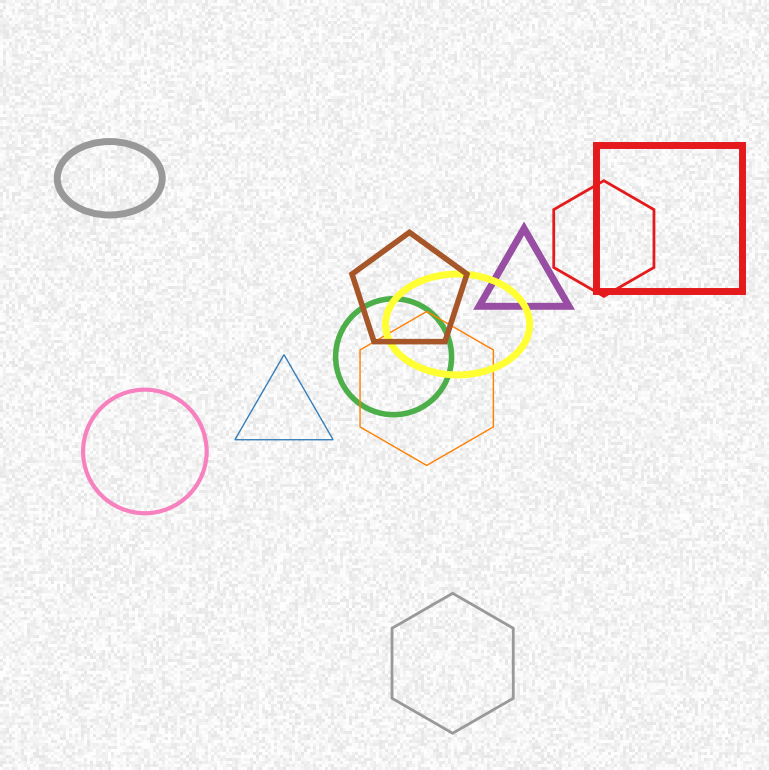[{"shape": "hexagon", "thickness": 1, "radius": 0.38, "center": [0.784, 0.69]}, {"shape": "square", "thickness": 2.5, "radius": 0.47, "center": [0.869, 0.717]}, {"shape": "triangle", "thickness": 0.5, "radius": 0.37, "center": [0.369, 0.466]}, {"shape": "circle", "thickness": 2, "radius": 0.38, "center": [0.511, 0.537]}, {"shape": "triangle", "thickness": 2.5, "radius": 0.34, "center": [0.681, 0.636]}, {"shape": "hexagon", "thickness": 0.5, "radius": 0.5, "center": [0.554, 0.496]}, {"shape": "oval", "thickness": 2.5, "radius": 0.47, "center": [0.594, 0.579]}, {"shape": "pentagon", "thickness": 2, "radius": 0.39, "center": [0.532, 0.62]}, {"shape": "circle", "thickness": 1.5, "radius": 0.4, "center": [0.188, 0.414]}, {"shape": "oval", "thickness": 2.5, "radius": 0.34, "center": [0.143, 0.768]}, {"shape": "hexagon", "thickness": 1, "radius": 0.45, "center": [0.588, 0.139]}]